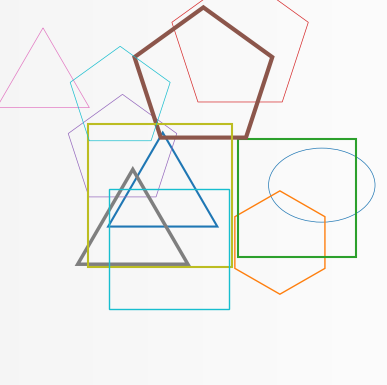[{"shape": "triangle", "thickness": 1.5, "radius": 0.81, "center": [0.42, 0.493]}, {"shape": "oval", "thickness": 0.5, "radius": 0.69, "center": [0.83, 0.519]}, {"shape": "hexagon", "thickness": 1, "radius": 0.67, "center": [0.722, 0.37]}, {"shape": "square", "thickness": 1.5, "radius": 0.76, "center": [0.766, 0.487]}, {"shape": "pentagon", "thickness": 0.5, "radius": 0.93, "center": [0.62, 0.885]}, {"shape": "pentagon", "thickness": 0.5, "radius": 0.74, "center": [0.316, 0.608]}, {"shape": "pentagon", "thickness": 3, "radius": 0.93, "center": [0.525, 0.794]}, {"shape": "triangle", "thickness": 0.5, "radius": 0.69, "center": [0.111, 0.789]}, {"shape": "triangle", "thickness": 2.5, "radius": 0.82, "center": [0.343, 0.396]}, {"shape": "square", "thickness": 1.5, "radius": 0.93, "center": [0.414, 0.492]}, {"shape": "pentagon", "thickness": 0.5, "radius": 0.68, "center": [0.31, 0.744]}, {"shape": "square", "thickness": 1, "radius": 0.78, "center": [0.436, 0.353]}]